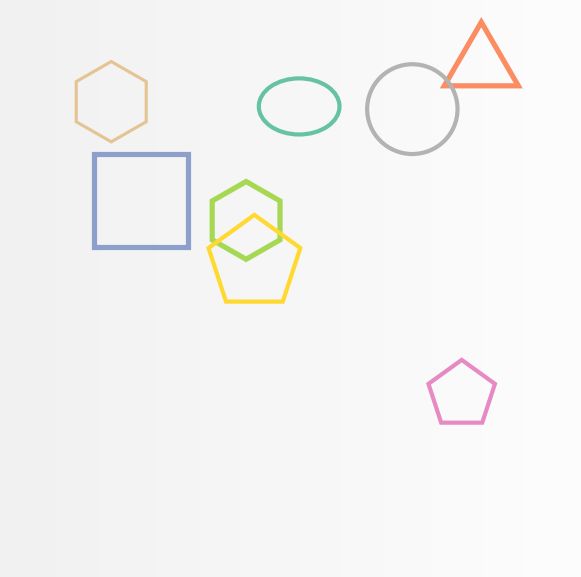[{"shape": "oval", "thickness": 2, "radius": 0.35, "center": [0.515, 0.815]}, {"shape": "triangle", "thickness": 2.5, "radius": 0.37, "center": [0.828, 0.887]}, {"shape": "square", "thickness": 2.5, "radius": 0.4, "center": [0.243, 0.652]}, {"shape": "pentagon", "thickness": 2, "radius": 0.3, "center": [0.794, 0.316]}, {"shape": "hexagon", "thickness": 2.5, "radius": 0.34, "center": [0.423, 0.617]}, {"shape": "pentagon", "thickness": 2, "radius": 0.42, "center": [0.438, 0.544]}, {"shape": "hexagon", "thickness": 1.5, "radius": 0.35, "center": [0.191, 0.823]}, {"shape": "circle", "thickness": 2, "radius": 0.39, "center": [0.709, 0.81]}]